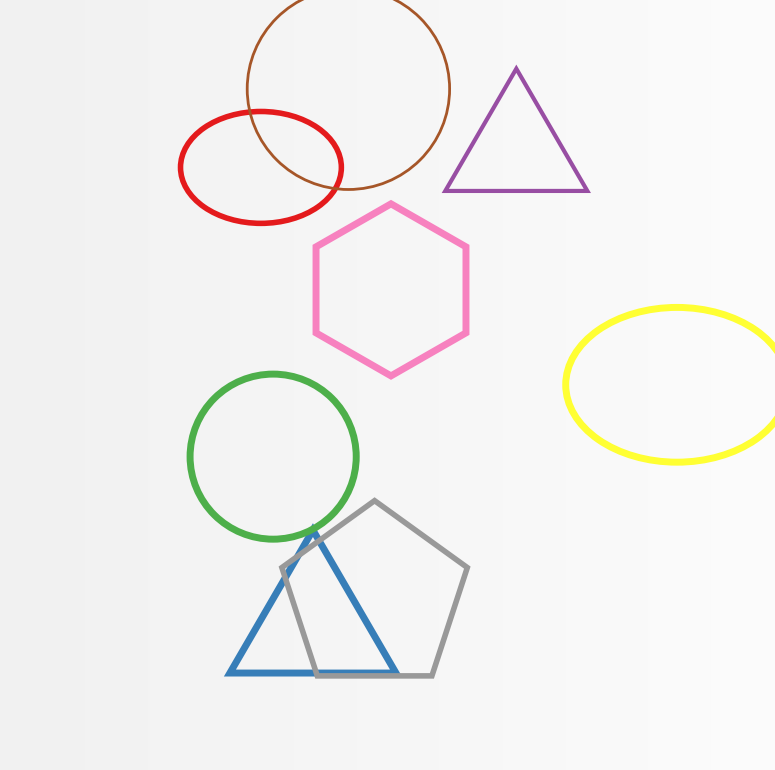[{"shape": "oval", "thickness": 2, "radius": 0.52, "center": [0.337, 0.783]}, {"shape": "triangle", "thickness": 2.5, "radius": 0.62, "center": [0.404, 0.188]}, {"shape": "circle", "thickness": 2.5, "radius": 0.54, "center": [0.352, 0.407]}, {"shape": "triangle", "thickness": 1.5, "radius": 0.53, "center": [0.666, 0.805]}, {"shape": "oval", "thickness": 2.5, "radius": 0.72, "center": [0.874, 0.5]}, {"shape": "circle", "thickness": 1, "radius": 0.65, "center": [0.45, 0.884]}, {"shape": "hexagon", "thickness": 2.5, "radius": 0.56, "center": [0.505, 0.624]}, {"shape": "pentagon", "thickness": 2, "radius": 0.63, "center": [0.483, 0.224]}]